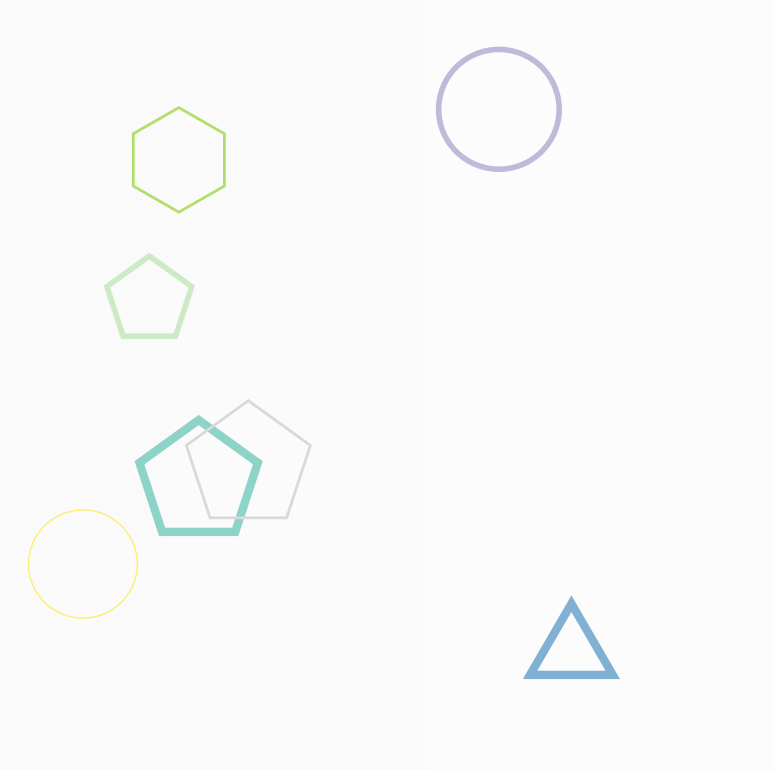[{"shape": "pentagon", "thickness": 3, "radius": 0.4, "center": [0.256, 0.374]}, {"shape": "circle", "thickness": 2, "radius": 0.39, "center": [0.644, 0.858]}, {"shape": "triangle", "thickness": 3, "radius": 0.31, "center": [0.737, 0.154]}, {"shape": "hexagon", "thickness": 1, "radius": 0.34, "center": [0.231, 0.792]}, {"shape": "pentagon", "thickness": 1, "radius": 0.42, "center": [0.32, 0.396]}, {"shape": "pentagon", "thickness": 2, "radius": 0.29, "center": [0.193, 0.61]}, {"shape": "circle", "thickness": 0.5, "radius": 0.35, "center": [0.107, 0.267]}]